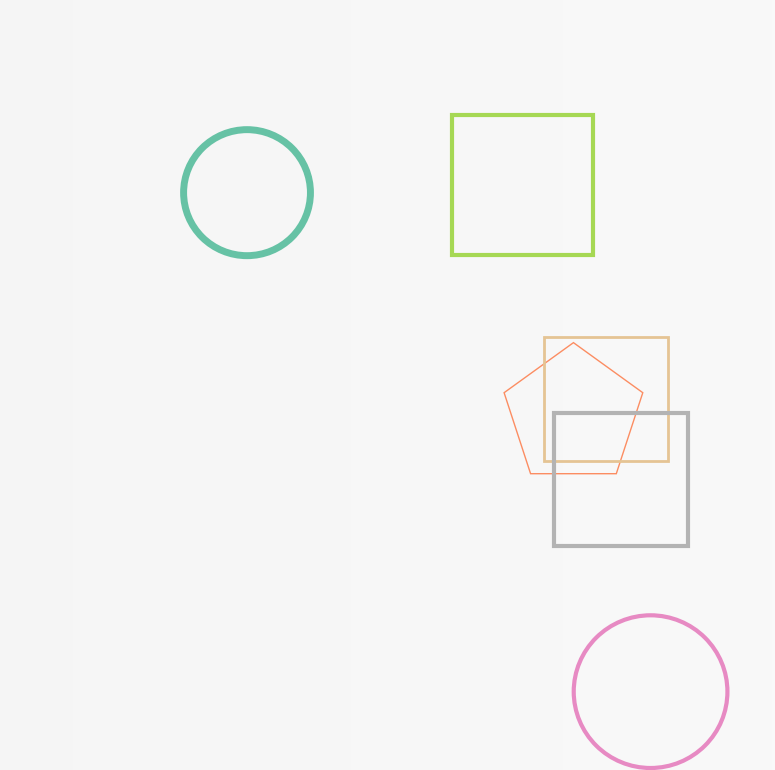[{"shape": "circle", "thickness": 2.5, "radius": 0.41, "center": [0.319, 0.75]}, {"shape": "pentagon", "thickness": 0.5, "radius": 0.47, "center": [0.74, 0.461]}, {"shape": "circle", "thickness": 1.5, "radius": 0.5, "center": [0.839, 0.102]}, {"shape": "square", "thickness": 1.5, "radius": 0.45, "center": [0.674, 0.76]}, {"shape": "square", "thickness": 1, "radius": 0.4, "center": [0.782, 0.482]}, {"shape": "square", "thickness": 1.5, "radius": 0.43, "center": [0.801, 0.377]}]